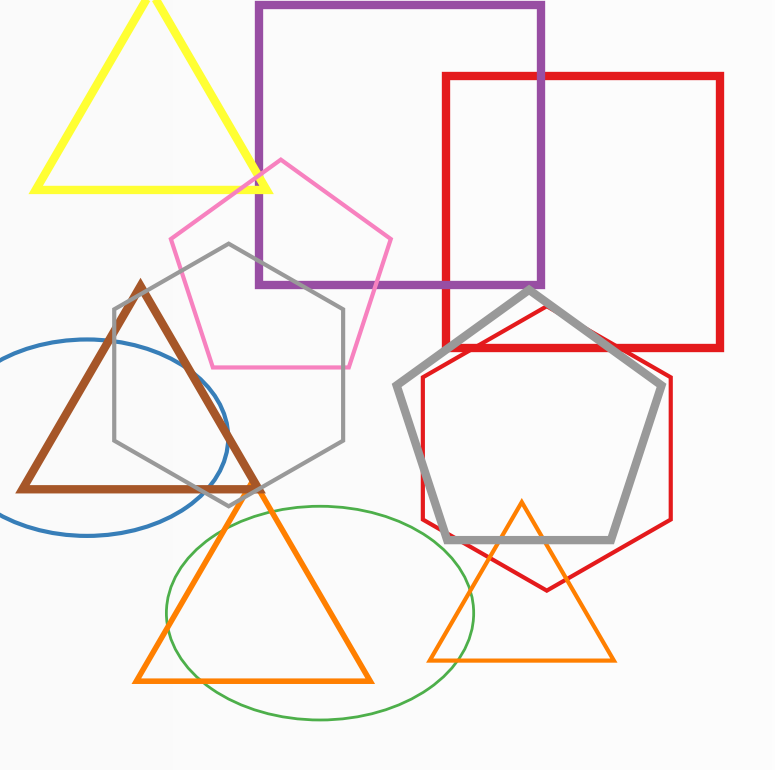[{"shape": "square", "thickness": 3, "radius": 0.88, "center": [0.752, 0.725]}, {"shape": "hexagon", "thickness": 1.5, "radius": 0.92, "center": [0.706, 0.418]}, {"shape": "oval", "thickness": 1.5, "radius": 0.91, "center": [0.112, 0.432]}, {"shape": "oval", "thickness": 1, "radius": 0.99, "center": [0.413, 0.204]}, {"shape": "square", "thickness": 3, "radius": 0.91, "center": [0.516, 0.812]}, {"shape": "triangle", "thickness": 1.5, "radius": 0.69, "center": [0.673, 0.211]}, {"shape": "triangle", "thickness": 2, "radius": 0.87, "center": [0.327, 0.202]}, {"shape": "triangle", "thickness": 3, "radius": 0.86, "center": [0.195, 0.839]}, {"shape": "triangle", "thickness": 3, "radius": 0.88, "center": [0.181, 0.453]}, {"shape": "pentagon", "thickness": 1.5, "radius": 0.75, "center": [0.362, 0.643]}, {"shape": "hexagon", "thickness": 1.5, "radius": 0.85, "center": [0.295, 0.513]}, {"shape": "pentagon", "thickness": 3, "radius": 0.9, "center": [0.683, 0.444]}]